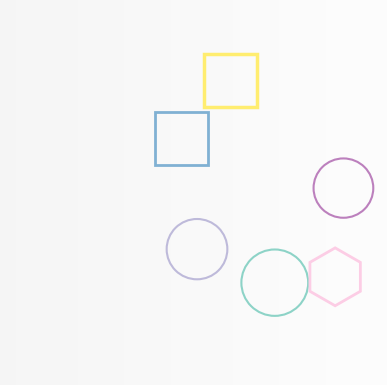[{"shape": "circle", "thickness": 1.5, "radius": 0.43, "center": [0.709, 0.266]}, {"shape": "circle", "thickness": 1.5, "radius": 0.39, "center": [0.508, 0.353]}, {"shape": "square", "thickness": 2, "radius": 0.34, "center": [0.467, 0.64]}, {"shape": "hexagon", "thickness": 2, "radius": 0.38, "center": [0.865, 0.281]}, {"shape": "circle", "thickness": 1.5, "radius": 0.39, "center": [0.886, 0.511]}, {"shape": "square", "thickness": 2.5, "radius": 0.34, "center": [0.595, 0.791]}]